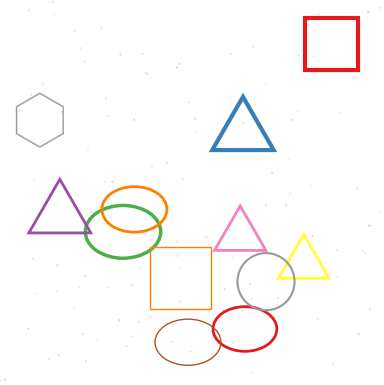[{"shape": "oval", "thickness": 2, "radius": 0.41, "center": [0.636, 0.145]}, {"shape": "square", "thickness": 3, "radius": 0.34, "center": [0.86, 0.886]}, {"shape": "triangle", "thickness": 3, "radius": 0.46, "center": [0.631, 0.656]}, {"shape": "oval", "thickness": 2.5, "radius": 0.49, "center": [0.32, 0.398]}, {"shape": "triangle", "thickness": 2, "radius": 0.46, "center": [0.155, 0.441]}, {"shape": "square", "thickness": 1, "radius": 0.4, "center": [0.469, 0.278]}, {"shape": "oval", "thickness": 2, "radius": 0.42, "center": [0.349, 0.456]}, {"shape": "triangle", "thickness": 2, "radius": 0.38, "center": [0.789, 0.315]}, {"shape": "oval", "thickness": 1, "radius": 0.43, "center": [0.488, 0.111]}, {"shape": "triangle", "thickness": 2, "radius": 0.38, "center": [0.624, 0.388]}, {"shape": "circle", "thickness": 1.5, "radius": 0.37, "center": [0.691, 0.268]}, {"shape": "hexagon", "thickness": 1, "radius": 0.35, "center": [0.103, 0.688]}]